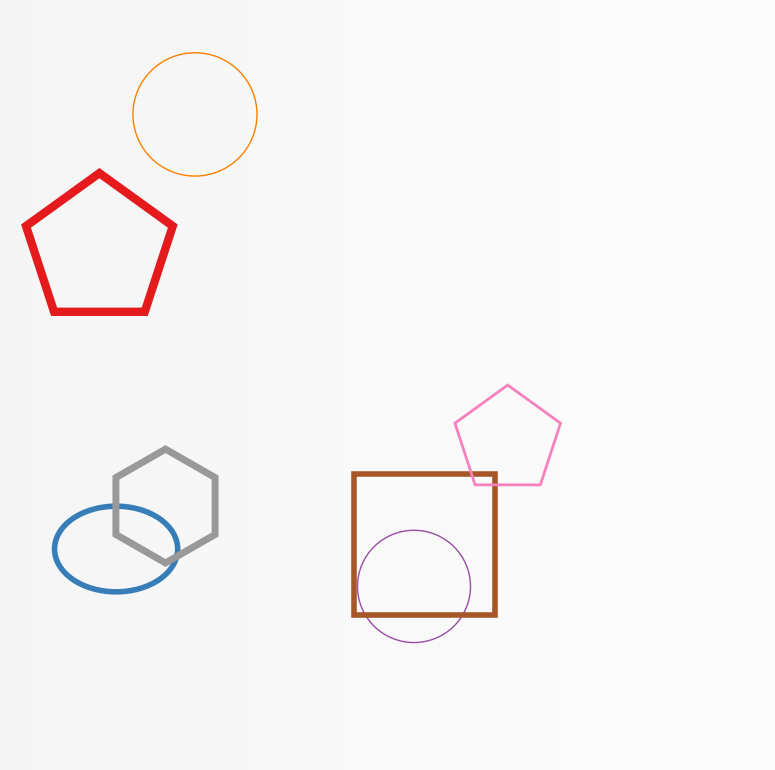[{"shape": "pentagon", "thickness": 3, "radius": 0.5, "center": [0.128, 0.676]}, {"shape": "oval", "thickness": 2, "radius": 0.4, "center": [0.15, 0.287]}, {"shape": "circle", "thickness": 0.5, "radius": 0.36, "center": [0.534, 0.238]}, {"shape": "circle", "thickness": 0.5, "radius": 0.4, "center": [0.252, 0.851]}, {"shape": "square", "thickness": 2, "radius": 0.46, "center": [0.547, 0.293]}, {"shape": "pentagon", "thickness": 1, "radius": 0.36, "center": [0.655, 0.428]}, {"shape": "hexagon", "thickness": 2.5, "radius": 0.37, "center": [0.214, 0.343]}]